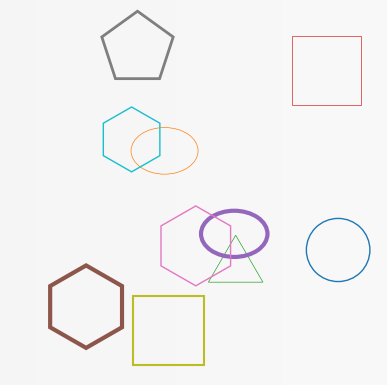[{"shape": "circle", "thickness": 1, "radius": 0.41, "center": [0.873, 0.351]}, {"shape": "oval", "thickness": 0.5, "radius": 0.43, "center": [0.425, 0.608]}, {"shape": "triangle", "thickness": 0.5, "radius": 0.41, "center": [0.608, 0.308]}, {"shape": "square", "thickness": 0.5, "radius": 0.45, "center": [0.842, 0.816]}, {"shape": "oval", "thickness": 3, "radius": 0.43, "center": [0.605, 0.393]}, {"shape": "hexagon", "thickness": 3, "radius": 0.54, "center": [0.222, 0.203]}, {"shape": "hexagon", "thickness": 1, "radius": 0.52, "center": [0.505, 0.361]}, {"shape": "pentagon", "thickness": 2, "radius": 0.48, "center": [0.355, 0.874]}, {"shape": "square", "thickness": 1.5, "radius": 0.45, "center": [0.435, 0.141]}, {"shape": "hexagon", "thickness": 1, "radius": 0.42, "center": [0.34, 0.638]}]